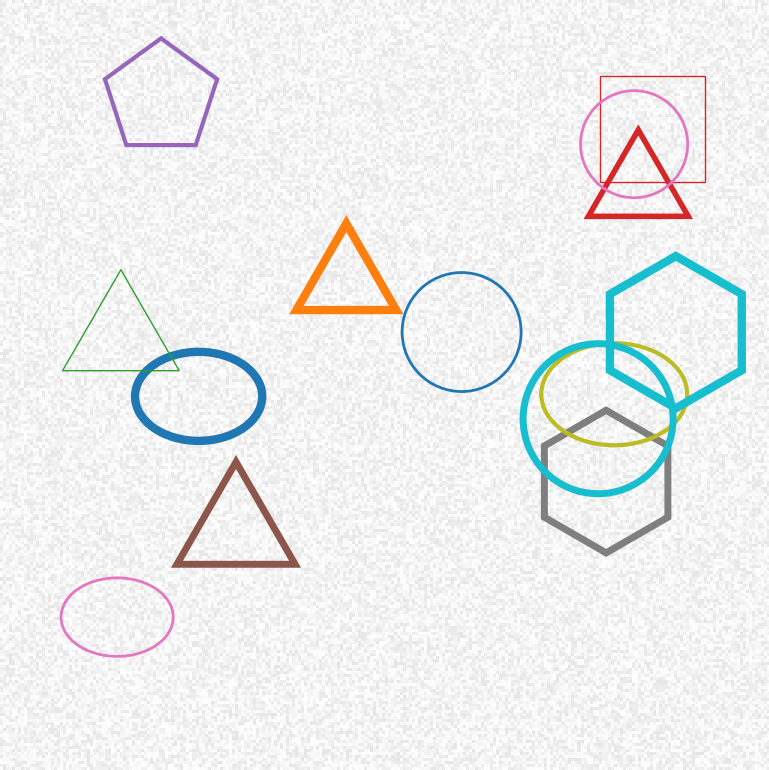[{"shape": "circle", "thickness": 1, "radius": 0.39, "center": [0.6, 0.569]}, {"shape": "oval", "thickness": 3, "radius": 0.41, "center": [0.258, 0.485]}, {"shape": "triangle", "thickness": 3, "radius": 0.37, "center": [0.45, 0.635]}, {"shape": "triangle", "thickness": 0.5, "radius": 0.44, "center": [0.157, 0.562]}, {"shape": "triangle", "thickness": 2, "radius": 0.37, "center": [0.829, 0.756]}, {"shape": "square", "thickness": 0.5, "radius": 0.34, "center": [0.847, 0.832]}, {"shape": "pentagon", "thickness": 1.5, "radius": 0.38, "center": [0.209, 0.874]}, {"shape": "triangle", "thickness": 2.5, "radius": 0.44, "center": [0.307, 0.311]}, {"shape": "circle", "thickness": 1, "radius": 0.35, "center": [0.824, 0.813]}, {"shape": "oval", "thickness": 1, "radius": 0.36, "center": [0.152, 0.199]}, {"shape": "hexagon", "thickness": 2.5, "radius": 0.46, "center": [0.787, 0.375]}, {"shape": "oval", "thickness": 1.5, "radius": 0.47, "center": [0.798, 0.488]}, {"shape": "hexagon", "thickness": 3, "radius": 0.49, "center": [0.878, 0.569]}, {"shape": "circle", "thickness": 2.5, "radius": 0.49, "center": [0.777, 0.456]}]